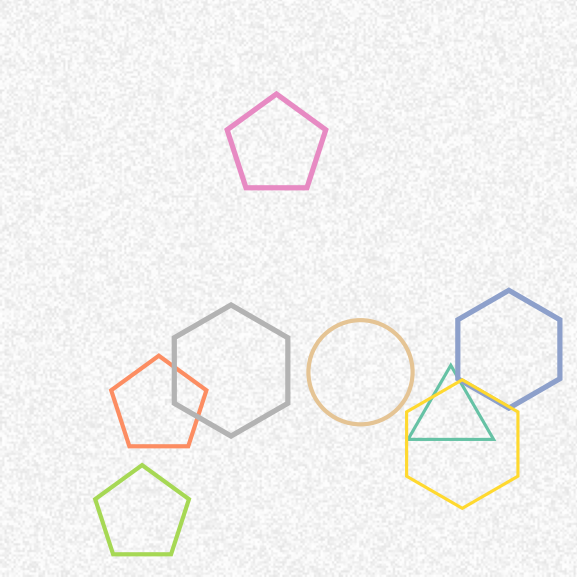[{"shape": "triangle", "thickness": 1.5, "radius": 0.43, "center": [0.781, 0.281]}, {"shape": "pentagon", "thickness": 2, "radius": 0.43, "center": [0.275, 0.296]}, {"shape": "hexagon", "thickness": 2.5, "radius": 0.51, "center": [0.881, 0.394]}, {"shape": "pentagon", "thickness": 2.5, "radius": 0.45, "center": [0.479, 0.747]}, {"shape": "pentagon", "thickness": 2, "radius": 0.43, "center": [0.246, 0.108]}, {"shape": "hexagon", "thickness": 1.5, "radius": 0.56, "center": [0.8, 0.23]}, {"shape": "circle", "thickness": 2, "radius": 0.45, "center": [0.624, 0.355]}, {"shape": "hexagon", "thickness": 2.5, "radius": 0.57, "center": [0.4, 0.358]}]